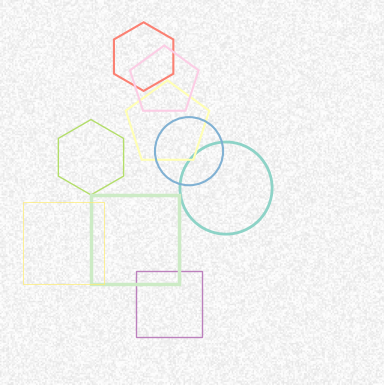[{"shape": "circle", "thickness": 2, "radius": 0.6, "center": [0.587, 0.511]}, {"shape": "pentagon", "thickness": 1.5, "radius": 0.57, "center": [0.435, 0.677]}, {"shape": "hexagon", "thickness": 1.5, "radius": 0.45, "center": [0.373, 0.853]}, {"shape": "circle", "thickness": 1.5, "radius": 0.44, "center": [0.491, 0.607]}, {"shape": "hexagon", "thickness": 1, "radius": 0.49, "center": [0.236, 0.592]}, {"shape": "pentagon", "thickness": 1.5, "radius": 0.47, "center": [0.427, 0.788]}, {"shape": "square", "thickness": 1, "radius": 0.43, "center": [0.439, 0.211]}, {"shape": "square", "thickness": 2.5, "radius": 0.57, "center": [0.35, 0.378]}, {"shape": "square", "thickness": 0.5, "radius": 0.53, "center": [0.165, 0.37]}]